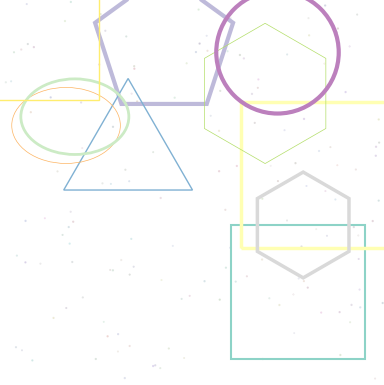[{"shape": "square", "thickness": 1.5, "radius": 0.87, "center": [0.773, 0.241]}, {"shape": "square", "thickness": 2.5, "radius": 0.95, "center": [0.817, 0.545]}, {"shape": "pentagon", "thickness": 3, "radius": 0.94, "center": [0.426, 0.882]}, {"shape": "triangle", "thickness": 1, "radius": 0.97, "center": [0.333, 0.603]}, {"shape": "oval", "thickness": 0.5, "radius": 0.71, "center": [0.172, 0.674]}, {"shape": "hexagon", "thickness": 0.5, "radius": 0.91, "center": [0.689, 0.757]}, {"shape": "hexagon", "thickness": 2.5, "radius": 0.69, "center": [0.788, 0.416]}, {"shape": "circle", "thickness": 3, "radius": 0.8, "center": [0.721, 0.864]}, {"shape": "oval", "thickness": 2, "radius": 0.7, "center": [0.194, 0.697]}, {"shape": "square", "thickness": 1, "radius": 0.67, "center": [0.122, 0.874]}]